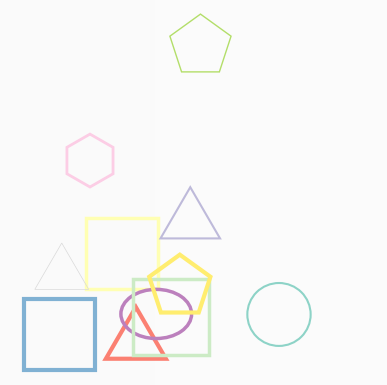[{"shape": "circle", "thickness": 1.5, "radius": 0.41, "center": [0.72, 0.183]}, {"shape": "square", "thickness": 2.5, "radius": 0.46, "center": [0.314, 0.341]}, {"shape": "triangle", "thickness": 1.5, "radius": 0.44, "center": [0.491, 0.425]}, {"shape": "triangle", "thickness": 3, "radius": 0.45, "center": [0.351, 0.113]}, {"shape": "square", "thickness": 3, "radius": 0.46, "center": [0.154, 0.131]}, {"shape": "pentagon", "thickness": 1, "radius": 0.41, "center": [0.517, 0.88]}, {"shape": "hexagon", "thickness": 2, "radius": 0.34, "center": [0.232, 0.583]}, {"shape": "triangle", "thickness": 0.5, "radius": 0.4, "center": [0.159, 0.289]}, {"shape": "oval", "thickness": 2.5, "radius": 0.46, "center": [0.403, 0.185]}, {"shape": "square", "thickness": 2.5, "radius": 0.49, "center": [0.442, 0.176]}, {"shape": "pentagon", "thickness": 3, "radius": 0.42, "center": [0.464, 0.255]}]